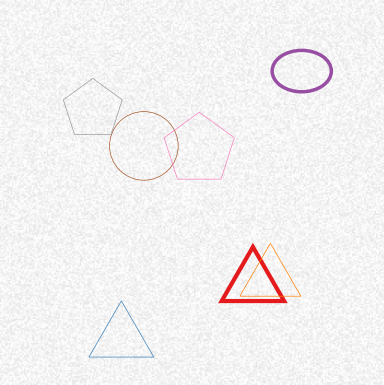[{"shape": "triangle", "thickness": 3, "radius": 0.47, "center": [0.657, 0.265]}, {"shape": "triangle", "thickness": 0.5, "radius": 0.49, "center": [0.315, 0.121]}, {"shape": "oval", "thickness": 2.5, "radius": 0.38, "center": [0.784, 0.815]}, {"shape": "triangle", "thickness": 0.5, "radius": 0.46, "center": [0.702, 0.276]}, {"shape": "circle", "thickness": 0.5, "radius": 0.45, "center": [0.374, 0.621]}, {"shape": "pentagon", "thickness": 0.5, "radius": 0.48, "center": [0.517, 0.612]}, {"shape": "pentagon", "thickness": 0.5, "radius": 0.4, "center": [0.241, 0.716]}]